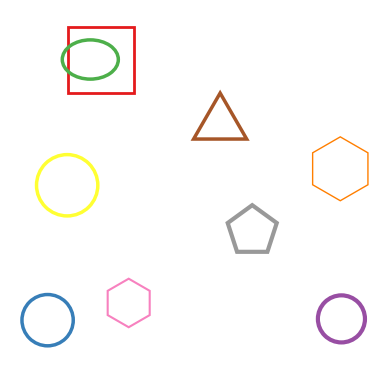[{"shape": "square", "thickness": 2, "radius": 0.43, "center": [0.261, 0.843]}, {"shape": "circle", "thickness": 2.5, "radius": 0.33, "center": [0.124, 0.168]}, {"shape": "oval", "thickness": 2.5, "radius": 0.36, "center": [0.235, 0.845]}, {"shape": "circle", "thickness": 3, "radius": 0.31, "center": [0.887, 0.172]}, {"shape": "hexagon", "thickness": 1, "radius": 0.41, "center": [0.884, 0.562]}, {"shape": "circle", "thickness": 2.5, "radius": 0.4, "center": [0.174, 0.519]}, {"shape": "triangle", "thickness": 2.5, "radius": 0.4, "center": [0.572, 0.679]}, {"shape": "hexagon", "thickness": 1.5, "radius": 0.32, "center": [0.334, 0.213]}, {"shape": "pentagon", "thickness": 3, "radius": 0.33, "center": [0.655, 0.4]}]